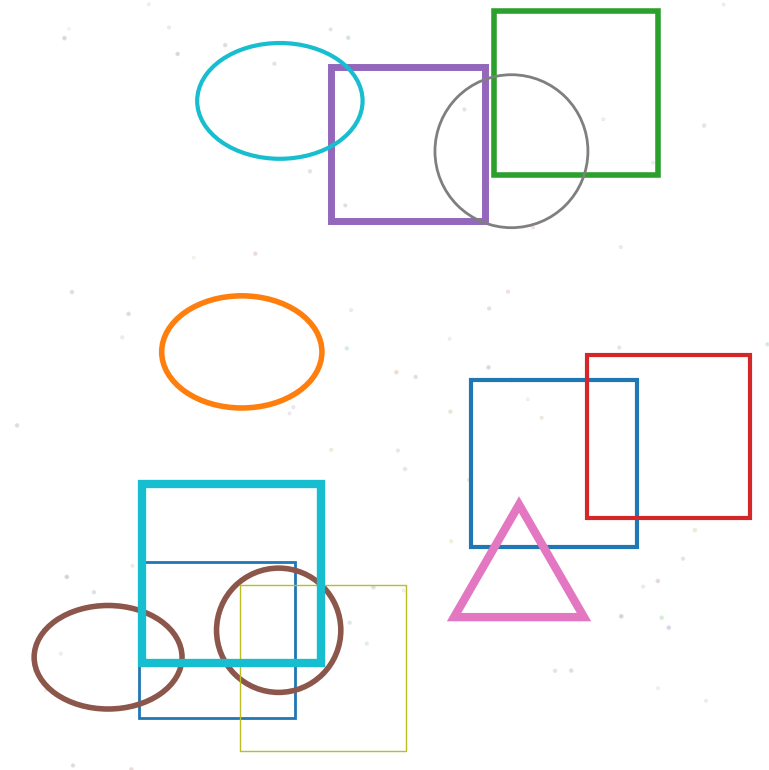[{"shape": "square", "thickness": 1, "radius": 0.51, "center": [0.282, 0.169]}, {"shape": "square", "thickness": 1.5, "radius": 0.54, "center": [0.719, 0.398]}, {"shape": "oval", "thickness": 2, "radius": 0.52, "center": [0.314, 0.543]}, {"shape": "square", "thickness": 2, "radius": 0.53, "center": [0.748, 0.88]}, {"shape": "square", "thickness": 1.5, "radius": 0.53, "center": [0.868, 0.433]}, {"shape": "square", "thickness": 2.5, "radius": 0.5, "center": [0.53, 0.813]}, {"shape": "circle", "thickness": 2, "radius": 0.4, "center": [0.362, 0.181]}, {"shape": "oval", "thickness": 2, "radius": 0.48, "center": [0.14, 0.146]}, {"shape": "triangle", "thickness": 3, "radius": 0.49, "center": [0.674, 0.247]}, {"shape": "circle", "thickness": 1, "radius": 0.5, "center": [0.664, 0.804]}, {"shape": "square", "thickness": 0.5, "radius": 0.54, "center": [0.42, 0.132]}, {"shape": "oval", "thickness": 1.5, "radius": 0.54, "center": [0.363, 0.869]}, {"shape": "square", "thickness": 3, "radius": 0.58, "center": [0.3, 0.255]}]